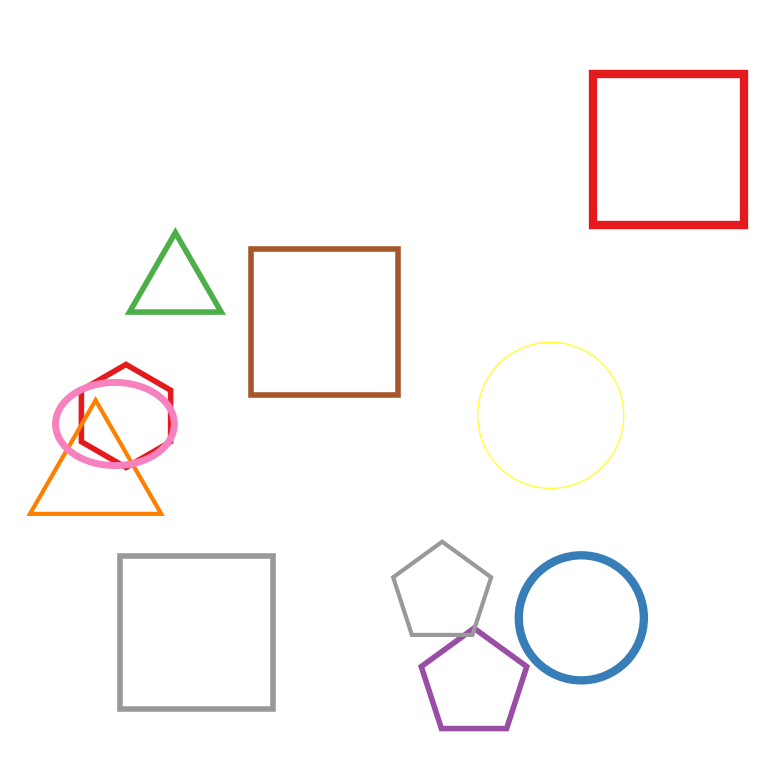[{"shape": "hexagon", "thickness": 2, "radius": 0.33, "center": [0.164, 0.46]}, {"shape": "square", "thickness": 3, "radius": 0.49, "center": [0.868, 0.805]}, {"shape": "circle", "thickness": 3, "radius": 0.41, "center": [0.755, 0.198]}, {"shape": "triangle", "thickness": 2, "radius": 0.34, "center": [0.228, 0.629]}, {"shape": "pentagon", "thickness": 2, "radius": 0.36, "center": [0.616, 0.112]}, {"shape": "triangle", "thickness": 1.5, "radius": 0.49, "center": [0.124, 0.382]}, {"shape": "circle", "thickness": 0.5, "radius": 0.47, "center": [0.715, 0.461]}, {"shape": "square", "thickness": 2, "radius": 0.48, "center": [0.422, 0.582]}, {"shape": "oval", "thickness": 2.5, "radius": 0.39, "center": [0.149, 0.449]}, {"shape": "square", "thickness": 2, "radius": 0.5, "center": [0.255, 0.178]}, {"shape": "pentagon", "thickness": 1.5, "radius": 0.33, "center": [0.574, 0.23]}]